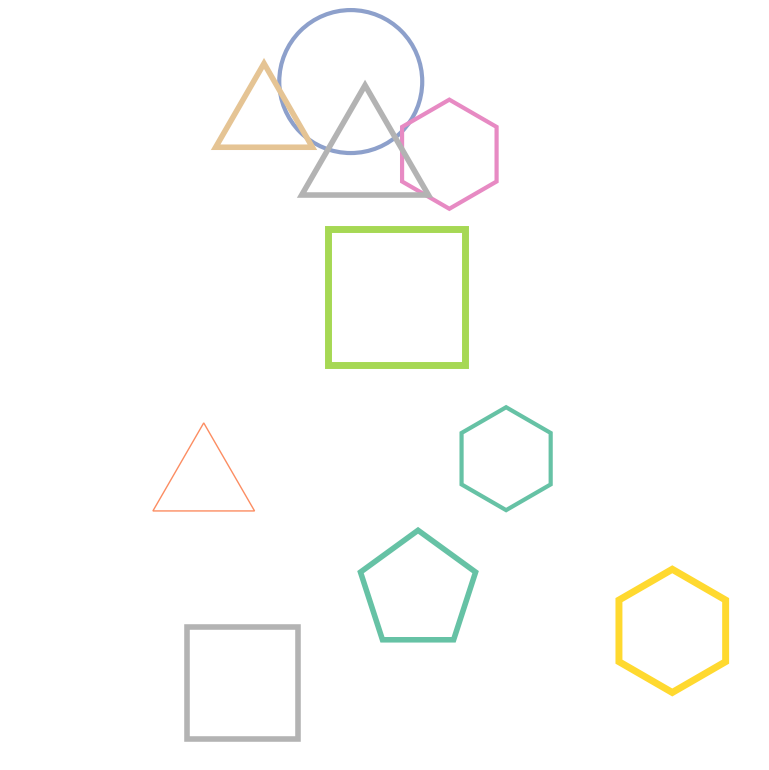[{"shape": "hexagon", "thickness": 1.5, "radius": 0.33, "center": [0.657, 0.404]}, {"shape": "pentagon", "thickness": 2, "radius": 0.39, "center": [0.543, 0.233]}, {"shape": "triangle", "thickness": 0.5, "radius": 0.38, "center": [0.265, 0.375]}, {"shape": "circle", "thickness": 1.5, "radius": 0.46, "center": [0.456, 0.894]}, {"shape": "hexagon", "thickness": 1.5, "radius": 0.35, "center": [0.584, 0.8]}, {"shape": "square", "thickness": 2.5, "radius": 0.44, "center": [0.515, 0.614]}, {"shape": "hexagon", "thickness": 2.5, "radius": 0.4, "center": [0.873, 0.181]}, {"shape": "triangle", "thickness": 2, "radius": 0.36, "center": [0.343, 0.845]}, {"shape": "square", "thickness": 2, "radius": 0.36, "center": [0.315, 0.113]}, {"shape": "triangle", "thickness": 2, "radius": 0.48, "center": [0.474, 0.794]}]